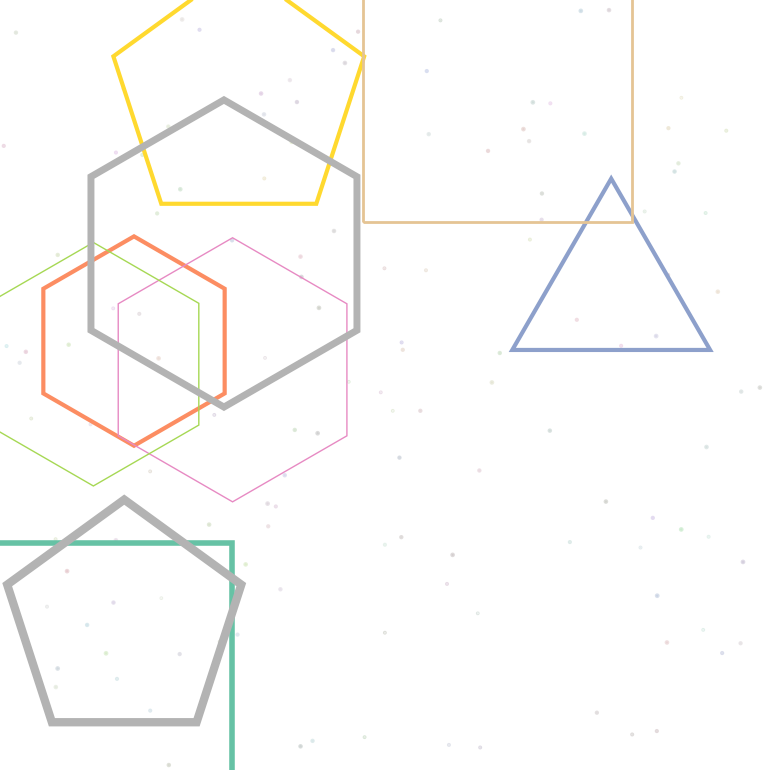[{"shape": "square", "thickness": 2, "radius": 0.79, "center": [0.143, 0.136]}, {"shape": "hexagon", "thickness": 1.5, "radius": 0.68, "center": [0.174, 0.557]}, {"shape": "triangle", "thickness": 1.5, "radius": 0.74, "center": [0.794, 0.62]}, {"shape": "hexagon", "thickness": 0.5, "radius": 0.86, "center": [0.302, 0.52]}, {"shape": "hexagon", "thickness": 0.5, "radius": 0.79, "center": [0.121, 0.527]}, {"shape": "pentagon", "thickness": 1.5, "radius": 0.86, "center": [0.31, 0.874]}, {"shape": "square", "thickness": 1, "radius": 0.88, "center": [0.646, 0.887]}, {"shape": "pentagon", "thickness": 3, "radius": 0.8, "center": [0.161, 0.191]}, {"shape": "hexagon", "thickness": 2.5, "radius": 1.0, "center": [0.291, 0.671]}]